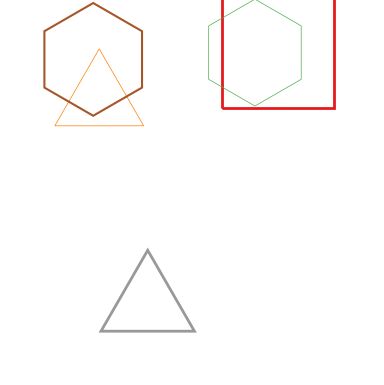[{"shape": "square", "thickness": 2, "radius": 0.73, "center": [0.722, 0.865]}, {"shape": "hexagon", "thickness": 0.5, "radius": 0.69, "center": [0.662, 0.863]}, {"shape": "triangle", "thickness": 0.5, "radius": 0.67, "center": [0.258, 0.74]}, {"shape": "hexagon", "thickness": 1.5, "radius": 0.73, "center": [0.242, 0.846]}, {"shape": "triangle", "thickness": 2, "radius": 0.7, "center": [0.384, 0.21]}]